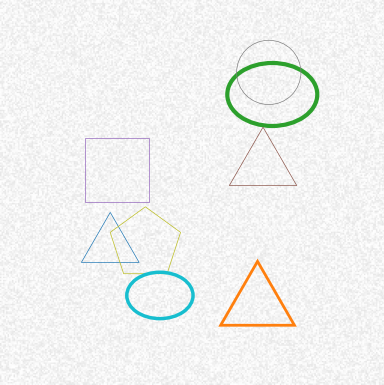[{"shape": "triangle", "thickness": 0.5, "radius": 0.43, "center": [0.286, 0.362]}, {"shape": "triangle", "thickness": 2, "radius": 0.55, "center": [0.669, 0.21]}, {"shape": "oval", "thickness": 3, "radius": 0.58, "center": [0.707, 0.755]}, {"shape": "square", "thickness": 0.5, "radius": 0.41, "center": [0.304, 0.558]}, {"shape": "triangle", "thickness": 0.5, "radius": 0.51, "center": [0.683, 0.569]}, {"shape": "circle", "thickness": 0.5, "radius": 0.42, "center": [0.698, 0.812]}, {"shape": "pentagon", "thickness": 0.5, "radius": 0.48, "center": [0.378, 0.367]}, {"shape": "oval", "thickness": 2.5, "radius": 0.43, "center": [0.415, 0.233]}]